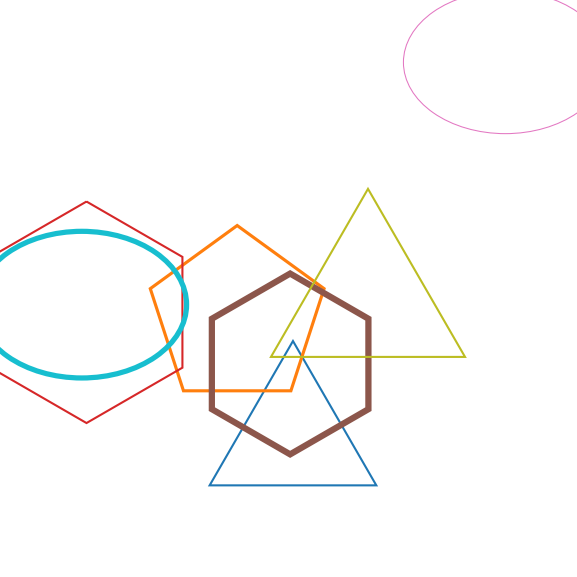[{"shape": "triangle", "thickness": 1, "radius": 0.83, "center": [0.507, 0.242]}, {"shape": "pentagon", "thickness": 1.5, "radius": 0.79, "center": [0.411, 0.45]}, {"shape": "hexagon", "thickness": 1, "radius": 0.96, "center": [0.15, 0.458]}, {"shape": "hexagon", "thickness": 3, "radius": 0.78, "center": [0.502, 0.369]}, {"shape": "oval", "thickness": 0.5, "radius": 0.88, "center": [0.875, 0.891]}, {"shape": "triangle", "thickness": 1, "radius": 0.97, "center": [0.637, 0.478]}, {"shape": "oval", "thickness": 2.5, "radius": 0.91, "center": [0.142, 0.472]}]